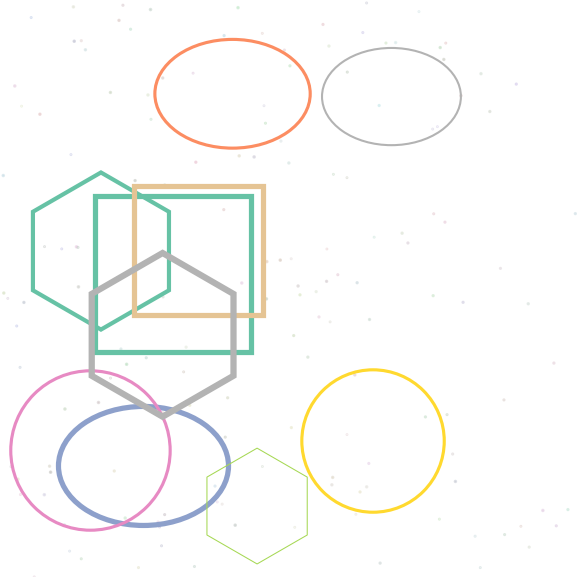[{"shape": "hexagon", "thickness": 2, "radius": 0.68, "center": [0.175, 0.564]}, {"shape": "square", "thickness": 2.5, "radius": 0.68, "center": [0.3, 0.525]}, {"shape": "oval", "thickness": 1.5, "radius": 0.67, "center": [0.403, 0.837]}, {"shape": "oval", "thickness": 2.5, "radius": 0.74, "center": [0.248, 0.192]}, {"shape": "circle", "thickness": 1.5, "radius": 0.69, "center": [0.157, 0.219]}, {"shape": "hexagon", "thickness": 0.5, "radius": 0.5, "center": [0.445, 0.123]}, {"shape": "circle", "thickness": 1.5, "radius": 0.62, "center": [0.646, 0.235]}, {"shape": "square", "thickness": 2.5, "radius": 0.56, "center": [0.344, 0.565]}, {"shape": "oval", "thickness": 1, "radius": 0.6, "center": [0.678, 0.832]}, {"shape": "hexagon", "thickness": 3, "radius": 0.71, "center": [0.282, 0.419]}]